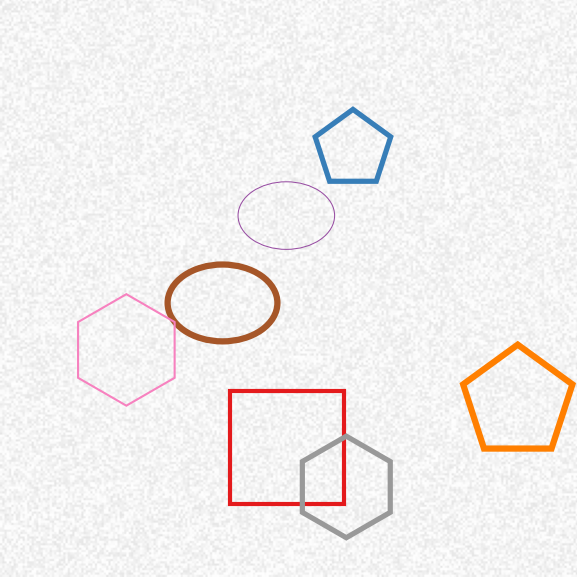[{"shape": "square", "thickness": 2, "radius": 0.49, "center": [0.497, 0.224]}, {"shape": "pentagon", "thickness": 2.5, "radius": 0.34, "center": [0.611, 0.741]}, {"shape": "oval", "thickness": 0.5, "radius": 0.42, "center": [0.496, 0.626]}, {"shape": "pentagon", "thickness": 3, "radius": 0.5, "center": [0.897, 0.303]}, {"shape": "oval", "thickness": 3, "radius": 0.48, "center": [0.385, 0.475]}, {"shape": "hexagon", "thickness": 1, "radius": 0.48, "center": [0.219, 0.393]}, {"shape": "hexagon", "thickness": 2.5, "radius": 0.44, "center": [0.6, 0.156]}]